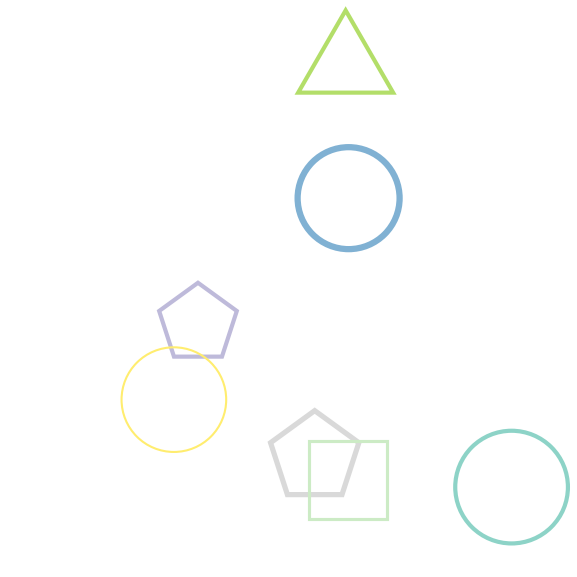[{"shape": "circle", "thickness": 2, "radius": 0.49, "center": [0.886, 0.156]}, {"shape": "pentagon", "thickness": 2, "radius": 0.35, "center": [0.343, 0.439]}, {"shape": "circle", "thickness": 3, "radius": 0.44, "center": [0.604, 0.656]}, {"shape": "triangle", "thickness": 2, "radius": 0.47, "center": [0.599, 0.886]}, {"shape": "pentagon", "thickness": 2.5, "radius": 0.4, "center": [0.545, 0.208]}, {"shape": "square", "thickness": 1.5, "radius": 0.34, "center": [0.603, 0.168]}, {"shape": "circle", "thickness": 1, "radius": 0.45, "center": [0.301, 0.307]}]